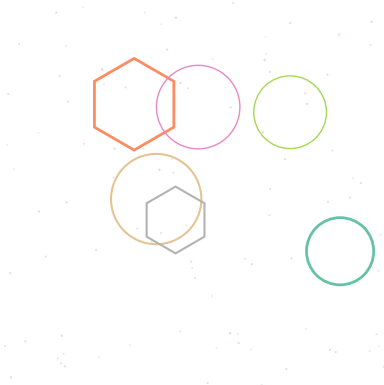[{"shape": "circle", "thickness": 2, "radius": 0.44, "center": [0.883, 0.347]}, {"shape": "hexagon", "thickness": 2, "radius": 0.6, "center": [0.348, 0.729]}, {"shape": "circle", "thickness": 1, "radius": 0.54, "center": [0.515, 0.722]}, {"shape": "circle", "thickness": 1, "radius": 0.47, "center": [0.754, 0.709]}, {"shape": "circle", "thickness": 1.5, "radius": 0.59, "center": [0.406, 0.483]}, {"shape": "hexagon", "thickness": 1.5, "radius": 0.43, "center": [0.456, 0.429]}]